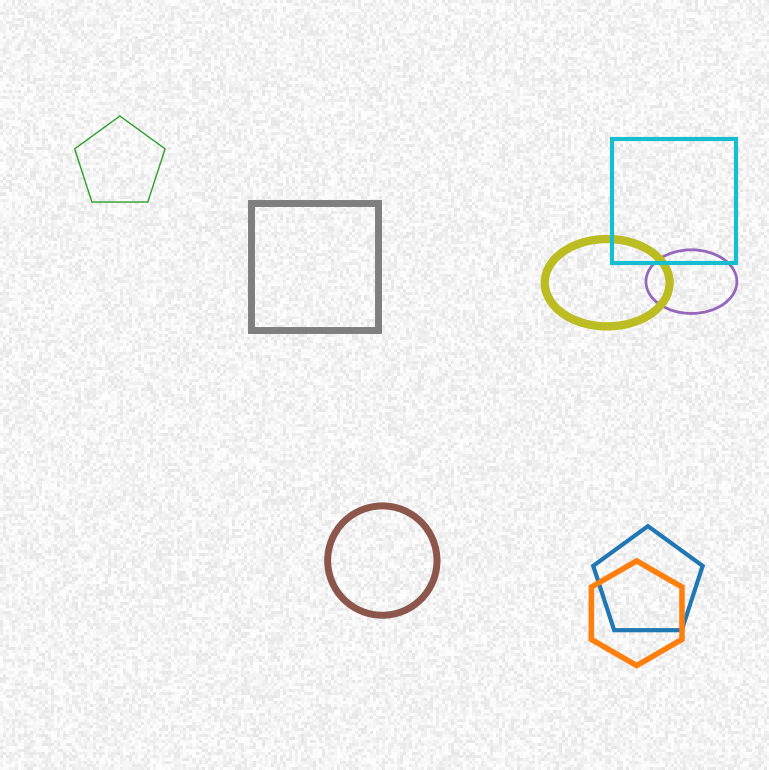[{"shape": "pentagon", "thickness": 1.5, "radius": 0.37, "center": [0.841, 0.242]}, {"shape": "hexagon", "thickness": 2, "radius": 0.34, "center": [0.827, 0.204]}, {"shape": "pentagon", "thickness": 0.5, "radius": 0.31, "center": [0.156, 0.788]}, {"shape": "oval", "thickness": 1, "radius": 0.3, "center": [0.898, 0.634]}, {"shape": "circle", "thickness": 2.5, "radius": 0.36, "center": [0.497, 0.272]}, {"shape": "square", "thickness": 2.5, "radius": 0.41, "center": [0.408, 0.654]}, {"shape": "oval", "thickness": 3, "radius": 0.41, "center": [0.789, 0.633]}, {"shape": "square", "thickness": 1.5, "radius": 0.4, "center": [0.876, 0.739]}]